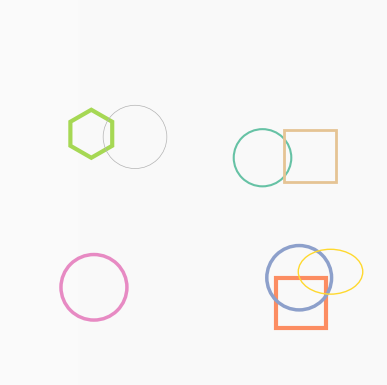[{"shape": "circle", "thickness": 1.5, "radius": 0.37, "center": [0.677, 0.59]}, {"shape": "square", "thickness": 3, "radius": 0.33, "center": [0.777, 0.214]}, {"shape": "circle", "thickness": 2.5, "radius": 0.42, "center": [0.772, 0.279]}, {"shape": "circle", "thickness": 2.5, "radius": 0.43, "center": [0.242, 0.254]}, {"shape": "hexagon", "thickness": 3, "radius": 0.31, "center": [0.236, 0.653]}, {"shape": "oval", "thickness": 1, "radius": 0.42, "center": [0.853, 0.294]}, {"shape": "square", "thickness": 2, "radius": 0.34, "center": [0.8, 0.596]}, {"shape": "circle", "thickness": 0.5, "radius": 0.41, "center": [0.348, 0.644]}]